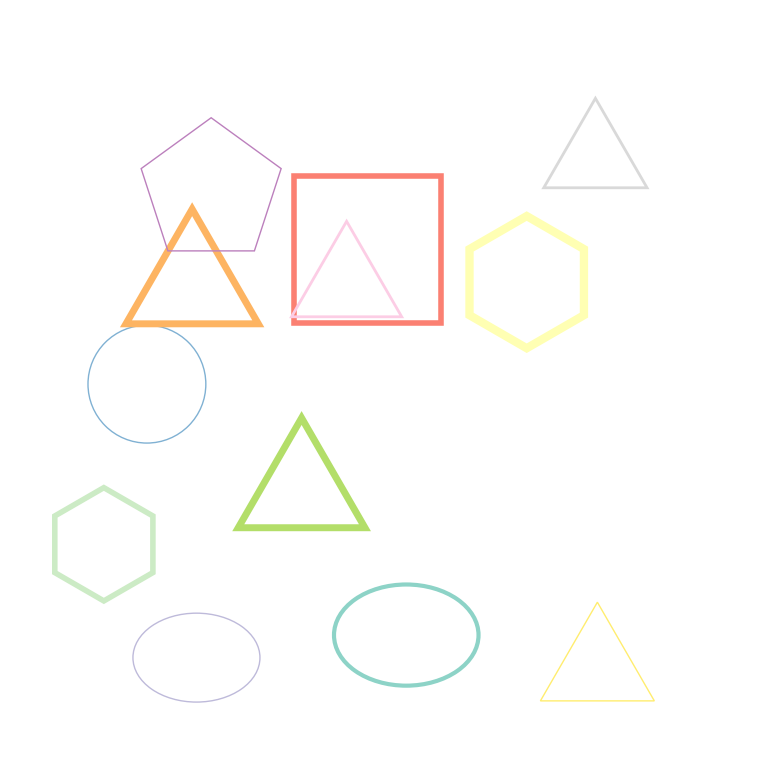[{"shape": "oval", "thickness": 1.5, "radius": 0.47, "center": [0.528, 0.175]}, {"shape": "hexagon", "thickness": 3, "radius": 0.43, "center": [0.684, 0.634]}, {"shape": "oval", "thickness": 0.5, "radius": 0.41, "center": [0.255, 0.146]}, {"shape": "square", "thickness": 2, "radius": 0.48, "center": [0.477, 0.676]}, {"shape": "circle", "thickness": 0.5, "radius": 0.38, "center": [0.191, 0.501]}, {"shape": "triangle", "thickness": 2.5, "radius": 0.5, "center": [0.25, 0.629]}, {"shape": "triangle", "thickness": 2.5, "radius": 0.47, "center": [0.392, 0.362]}, {"shape": "triangle", "thickness": 1, "radius": 0.41, "center": [0.45, 0.63]}, {"shape": "triangle", "thickness": 1, "radius": 0.39, "center": [0.773, 0.795]}, {"shape": "pentagon", "thickness": 0.5, "radius": 0.48, "center": [0.274, 0.751]}, {"shape": "hexagon", "thickness": 2, "radius": 0.37, "center": [0.135, 0.293]}, {"shape": "triangle", "thickness": 0.5, "radius": 0.43, "center": [0.776, 0.132]}]